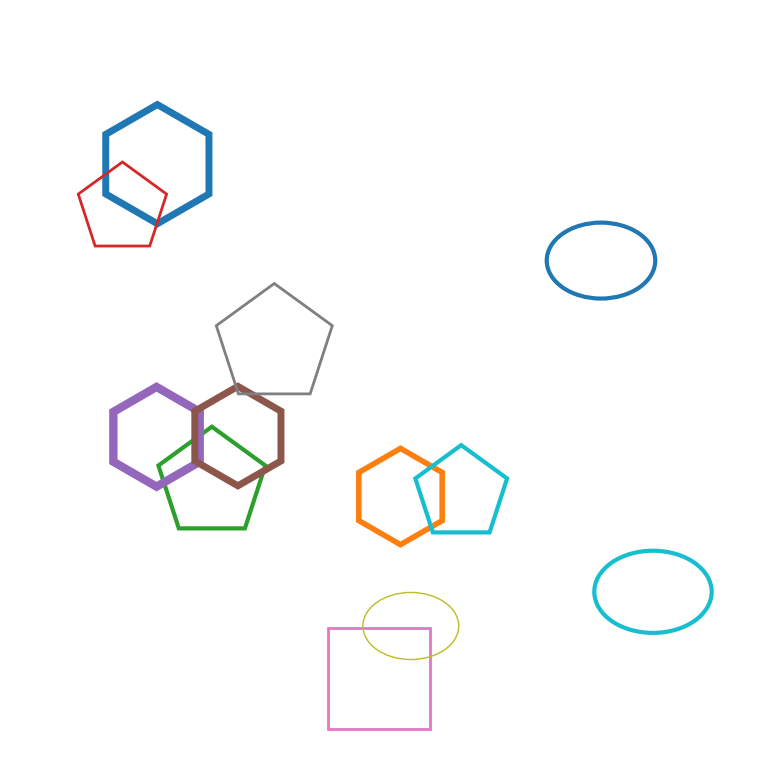[{"shape": "oval", "thickness": 1.5, "radius": 0.35, "center": [0.781, 0.662]}, {"shape": "hexagon", "thickness": 2.5, "radius": 0.39, "center": [0.204, 0.787]}, {"shape": "hexagon", "thickness": 2, "radius": 0.31, "center": [0.52, 0.355]}, {"shape": "pentagon", "thickness": 1.5, "radius": 0.36, "center": [0.275, 0.373]}, {"shape": "pentagon", "thickness": 1, "radius": 0.3, "center": [0.159, 0.729]}, {"shape": "hexagon", "thickness": 3, "radius": 0.32, "center": [0.203, 0.433]}, {"shape": "hexagon", "thickness": 2.5, "radius": 0.32, "center": [0.309, 0.434]}, {"shape": "square", "thickness": 1, "radius": 0.33, "center": [0.492, 0.119]}, {"shape": "pentagon", "thickness": 1, "radius": 0.4, "center": [0.356, 0.553]}, {"shape": "oval", "thickness": 0.5, "radius": 0.31, "center": [0.534, 0.187]}, {"shape": "oval", "thickness": 1.5, "radius": 0.38, "center": [0.848, 0.231]}, {"shape": "pentagon", "thickness": 1.5, "radius": 0.31, "center": [0.599, 0.359]}]